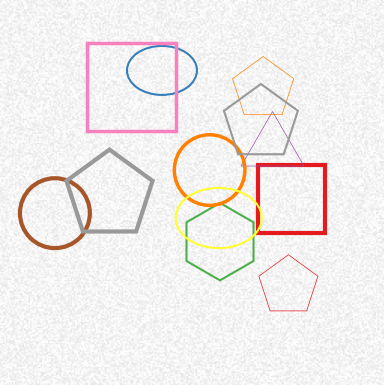[{"shape": "square", "thickness": 3, "radius": 0.44, "center": [0.757, 0.483]}, {"shape": "pentagon", "thickness": 0.5, "radius": 0.4, "center": [0.749, 0.258]}, {"shape": "oval", "thickness": 1.5, "radius": 0.45, "center": [0.421, 0.817]}, {"shape": "hexagon", "thickness": 1.5, "radius": 0.5, "center": [0.571, 0.372]}, {"shape": "triangle", "thickness": 0.5, "radius": 0.47, "center": [0.708, 0.616]}, {"shape": "pentagon", "thickness": 0.5, "radius": 0.42, "center": [0.683, 0.77]}, {"shape": "circle", "thickness": 2.5, "radius": 0.46, "center": [0.544, 0.558]}, {"shape": "oval", "thickness": 1.5, "radius": 0.56, "center": [0.568, 0.434]}, {"shape": "circle", "thickness": 3, "radius": 0.45, "center": [0.143, 0.446]}, {"shape": "square", "thickness": 2.5, "radius": 0.58, "center": [0.342, 0.774]}, {"shape": "pentagon", "thickness": 1.5, "radius": 0.5, "center": [0.678, 0.681]}, {"shape": "pentagon", "thickness": 3, "radius": 0.59, "center": [0.284, 0.494]}]